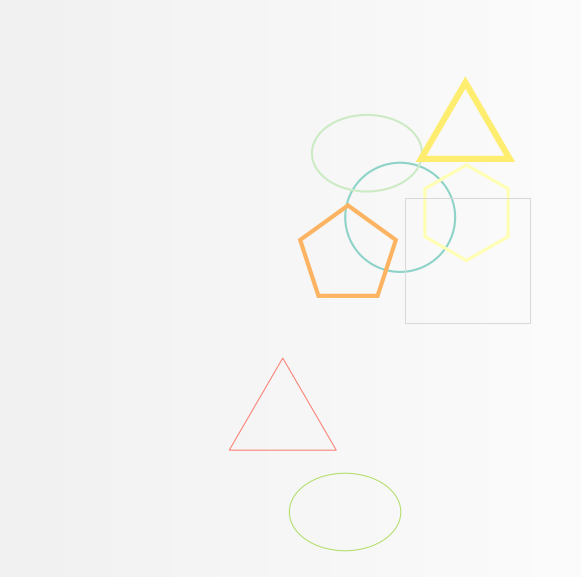[{"shape": "circle", "thickness": 1, "radius": 0.47, "center": [0.688, 0.623]}, {"shape": "hexagon", "thickness": 1.5, "radius": 0.41, "center": [0.803, 0.631]}, {"shape": "triangle", "thickness": 0.5, "radius": 0.53, "center": [0.486, 0.273]}, {"shape": "pentagon", "thickness": 2, "radius": 0.43, "center": [0.599, 0.557]}, {"shape": "oval", "thickness": 0.5, "radius": 0.48, "center": [0.594, 0.113]}, {"shape": "square", "thickness": 0.5, "radius": 0.54, "center": [0.804, 0.548]}, {"shape": "oval", "thickness": 1, "radius": 0.47, "center": [0.631, 0.734]}, {"shape": "triangle", "thickness": 3, "radius": 0.44, "center": [0.801, 0.768]}]